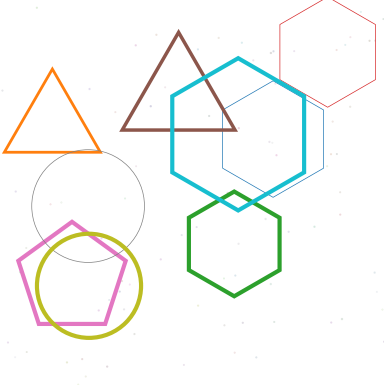[{"shape": "hexagon", "thickness": 0.5, "radius": 0.76, "center": [0.709, 0.639]}, {"shape": "triangle", "thickness": 2, "radius": 0.72, "center": [0.136, 0.677]}, {"shape": "hexagon", "thickness": 3, "radius": 0.68, "center": [0.608, 0.366]}, {"shape": "hexagon", "thickness": 0.5, "radius": 0.72, "center": [0.851, 0.865]}, {"shape": "triangle", "thickness": 2.5, "radius": 0.85, "center": [0.464, 0.747]}, {"shape": "pentagon", "thickness": 3, "radius": 0.73, "center": [0.187, 0.277]}, {"shape": "circle", "thickness": 0.5, "radius": 0.73, "center": [0.229, 0.465]}, {"shape": "circle", "thickness": 3, "radius": 0.68, "center": [0.231, 0.258]}, {"shape": "hexagon", "thickness": 3, "radius": 0.99, "center": [0.619, 0.651]}]